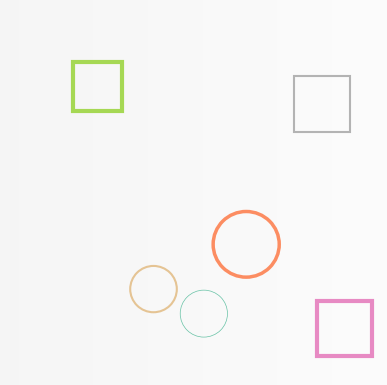[{"shape": "circle", "thickness": 0.5, "radius": 0.3, "center": [0.526, 0.185]}, {"shape": "circle", "thickness": 2.5, "radius": 0.43, "center": [0.635, 0.365]}, {"shape": "square", "thickness": 3, "radius": 0.36, "center": [0.888, 0.148]}, {"shape": "square", "thickness": 3, "radius": 0.32, "center": [0.252, 0.775]}, {"shape": "circle", "thickness": 1.5, "radius": 0.3, "center": [0.396, 0.249]}, {"shape": "square", "thickness": 1.5, "radius": 0.36, "center": [0.832, 0.73]}]